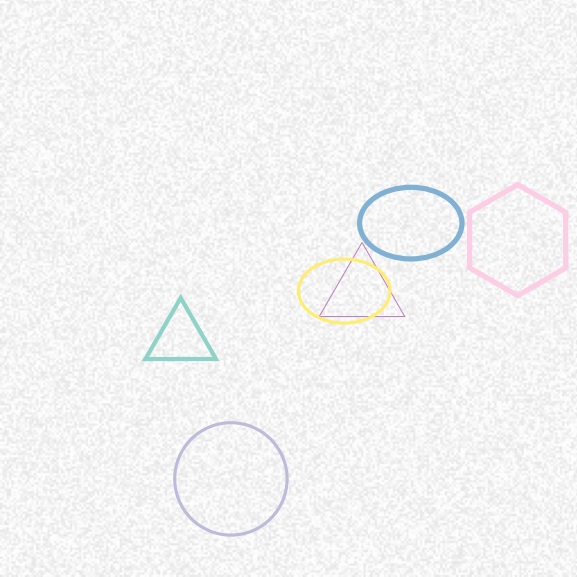[{"shape": "triangle", "thickness": 2, "radius": 0.35, "center": [0.313, 0.413]}, {"shape": "circle", "thickness": 1.5, "radius": 0.49, "center": [0.4, 0.17]}, {"shape": "oval", "thickness": 2.5, "radius": 0.44, "center": [0.711, 0.613]}, {"shape": "hexagon", "thickness": 2.5, "radius": 0.48, "center": [0.896, 0.583]}, {"shape": "triangle", "thickness": 0.5, "radius": 0.43, "center": [0.627, 0.494]}, {"shape": "oval", "thickness": 1.5, "radius": 0.4, "center": [0.596, 0.495]}]